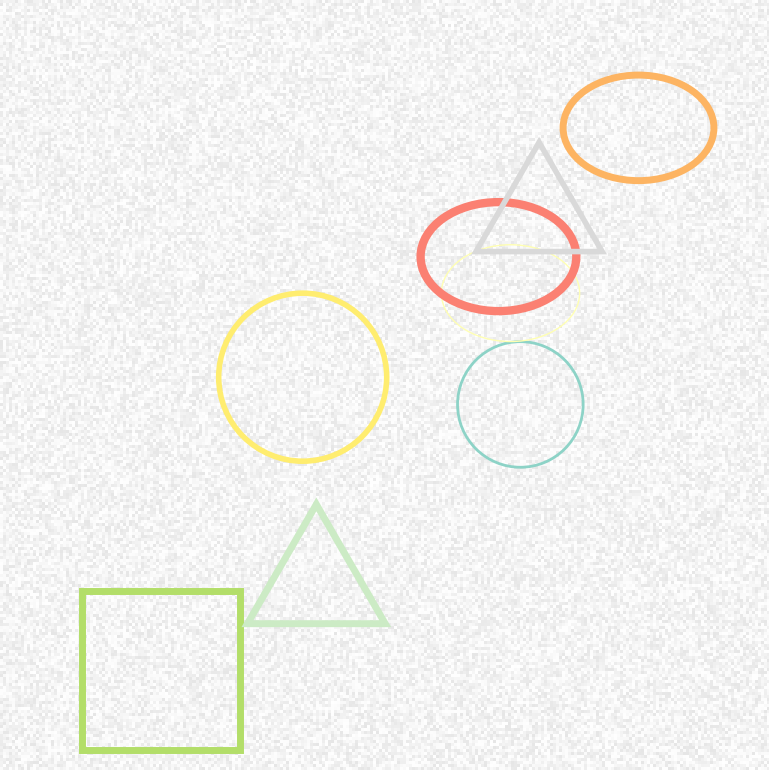[{"shape": "circle", "thickness": 1, "radius": 0.41, "center": [0.676, 0.475]}, {"shape": "oval", "thickness": 0.5, "radius": 0.45, "center": [0.663, 0.619]}, {"shape": "oval", "thickness": 3, "radius": 0.51, "center": [0.647, 0.667]}, {"shape": "oval", "thickness": 2.5, "radius": 0.49, "center": [0.829, 0.834]}, {"shape": "square", "thickness": 2.5, "radius": 0.51, "center": [0.209, 0.129]}, {"shape": "triangle", "thickness": 2, "radius": 0.47, "center": [0.7, 0.721]}, {"shape": "triangle", "thickness": 2.5, "radius": 0.52, "center": [0.411, 0.242]}, {"shape": "circle", "thickness": 2, "radius": 0.55, "center": [0.393, 0.51]}]